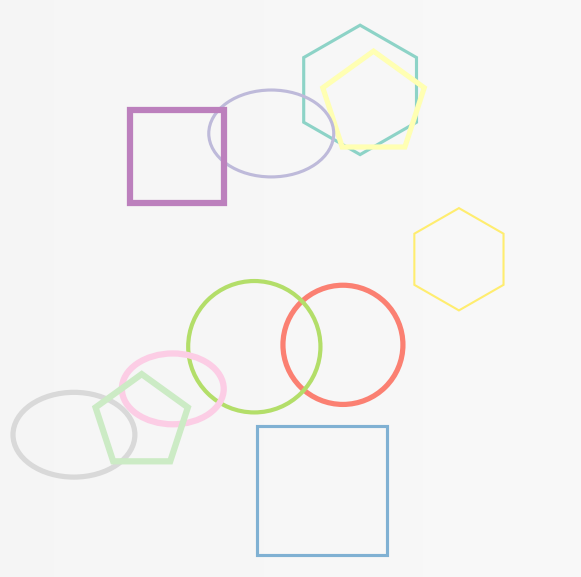[{"shape": "hexagon", "thickness": 1.5, "radius": 0.56, "center": [0.62, 0.843]}, {"shape": "pentagon", "thickness": 2.5, "radius": 0.46, "center": [0.643, 0.819]}, {"shape": "oval", "thickness": 1.5, "radius": 0.54, "center": [0.467, 0.768]}, {"shape": "circle", "thickness": 2.5, "radius": 0.52, "center": [0.59, 0.402]}, {"shape": "square", "thickness": 1.5, "radius": 0.56, "center": [0.554, 0.149]}, {"shape": "circle", "thickness": 2, "radius": 0.57, "center": [0.438, 0.399]}, {"shape": "oval", "thickness": 3, "radius": 0.44, "center": [0.297, 0.326]}, {"shape": "oval", "thickness": 2.5, "radius": 0.52, "center": [0.127, 0.246]}, {"shape": "square", "thickness": 3, "radius": 0.4, "center": [0.304, 0.729]}, {"shape": "pentagon", "thickness": 3, "radius": 0.42, "center": [0.244, 0.268]}, {"shape": "hexagon", "thickness": 1, "radius": 0.44, "center": [0.79, 0.55]}]